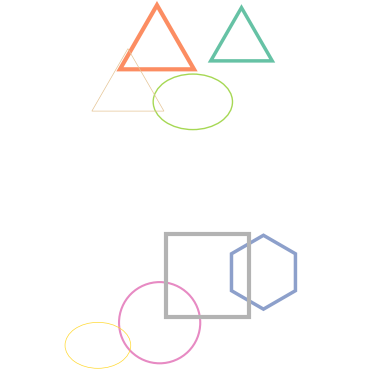[{"shape": "triangle", "thickness": 2.5, "radius": 0.46, "center": [0.627, 0.888]}, {"shape": "triangle", "thickness": 3, "radius": 0.56, "center": [0.408, 0.876]}, {"shape": "hexagon", "thickness": 2.5, "radius": 0.48, "center": [0.684, 0.293]}, {"shape": "circle", "thickness": 1.5, "radius": 0.53, "center": [0.415, 0.162]}, {"shape": "oval", "thickness": 1, "radius": 0.52, "center": [0.501, 0.736]}, {"shape": "oval", "thickness": 0.5, "radius": 0.43, "center": [0.254, 0.103]}, {"shape": "triangle", "thickness": 0.5, "radius": 0.54, "center": [0.332, 0.765]}, {"shape": "square", "thickness": 3, "radius": 0.54, "center": [0.54, 0.285]}]